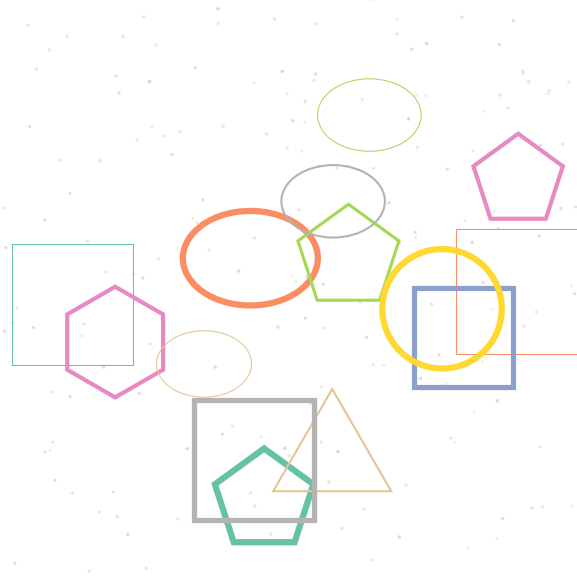[{"shape": "square", "thickness": 0.5, "radius": 0.52, "center": [0.125, 0.472]}, {"shape": "pentagon", "thickness": 3, "radius": 0.45, "center": [0.457, 0.133]}, {"shape": "square", "thickness": 0.5, "radius": 0.54, "center": [0.898, 0.494]}, {"shape": "oval", "thickness": 3, "radius": 0.58, "center": [0.433, 0.552]}, {"shape": "square", "thickness": 2.5, "radius": 0.43, "center": [0.802, 0.414]}, {"shape": "hexagon", "thickness": 2, "radius": 0.48, "center": [0.199, 0.407]}, {"shape": "pentagon", "thickness": 2, "radius": 0.41, "center": [0.897, 0.686]}, {"shape": "oval", "thickness": 0.5, "radius": 0.45, "center": [0.64, 0.8]}, {"shape": "pentagon", "thickness": 1.5, "radius": 0.46, "center": [0.603, 0.554]}, {"shape": "circle", "thickness": 3, "radius": 0.52, "center": [0.765, 0.464]}, {"shape": "triangle", "thickness": 1, "radius": 0.59, "center": [0.575, 0.208]}, {"shape": "oval", "thickness": 0.5, "radius": 0.41, "center": [0.353, 0.369]}, {"shape": "square", "thickness": 2.5, "radius": 0.52, "center": [0.44, 0.203]}, {"shape": "oval", "thickness": 1, "radius": 0.45, "center": [0.577, 0.651]}]